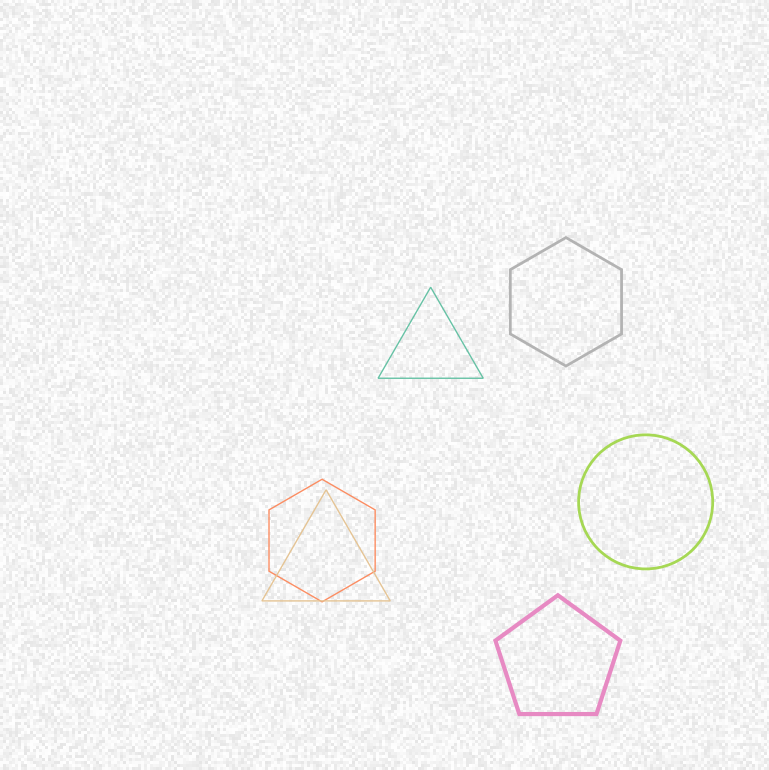[{"shape": "triangle", "thickness": 0.5, "radius": 0.39, "center": [0.559, 0.548]}, {"shape": "hexagon", "thickness": 0.5, "radius": 0.4, "center": [0.418, 0.298]}, {"shape": "pentagon", "thickness": 1.5, "radius": 0.43, "center": [0.725, 0.142]}, {"shape": "circle", "thickness": 1, "radius": 0.44, "center": [0.839, 0.348]}, {"shape": "triangle", "thickness": 0.5, "radius": 0.48, "center": [0.424, 0.268]}, {"shape": "hexagon", "thickness": 1, "radius": 0.42, "center": [0.735, 0.608]}]